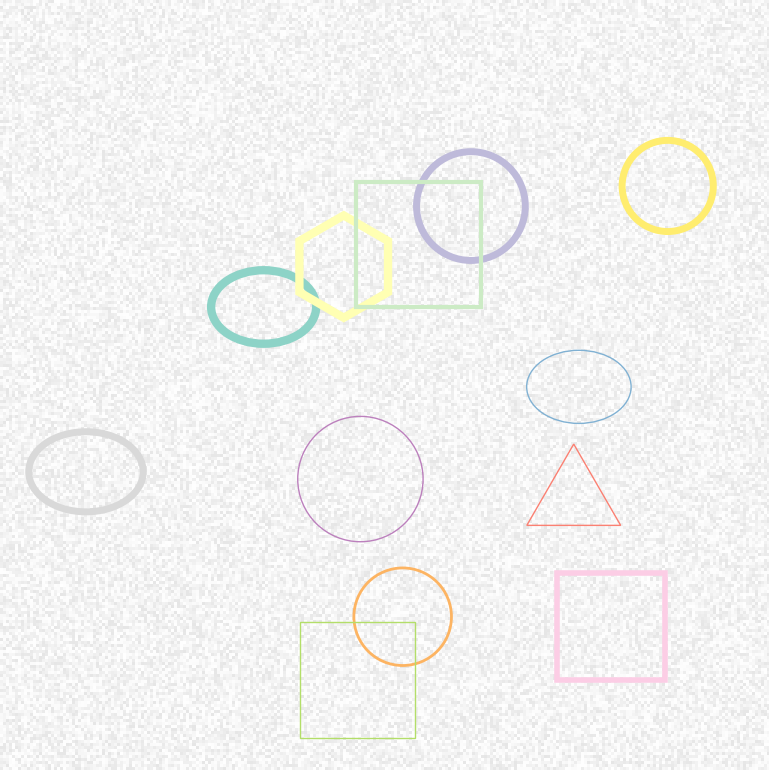[{"shape": "oval", "thickness": 3, "radius": 0.34, "center": [0.342, 0.601]}, {"shape": "hexagon", "thickness": 3, "radius": 0.33, "center": [0.446, 0.654]}, {"shape": "circle", "thickness": 2.5, "radius": 0.35, "center": [0.612, 0.732]}, {"shape": "triangle", "thickness": 0.5, "radius": 0.35, "center": [0.745, 0.353]}, {"shape": "oval", "thickness": 0.5, "radius": 0.34, "center": [0.752, 0.498]}, {"shape": "circle", "thickness": 1, "radius": 0.32, "center": [0.523, 0.199]}, {"shape": "square", "thickness": 0.5, "radius": 0.37, "center": [0.465, 0.117]}, {"shape": "square", "thickness": 2, "radius": 0.35, "center": [0.794, 0.187]}, {"shape": "oval", "thickness": 2.5, "radius": 0.37, "center": [0.112, 0.387]}, {"shape": "circle", "thickness": 0.5, "radius": 0.41, "center": [0.468, 0.378]}, {"shape": "square", "thickness": 1.5, "radius": 0.41, "center": [0.544, 0.683]}, {"shape": "circle", "thickness": 2.5, "radius": 0.3, "center": [0.867, 0.759]}]